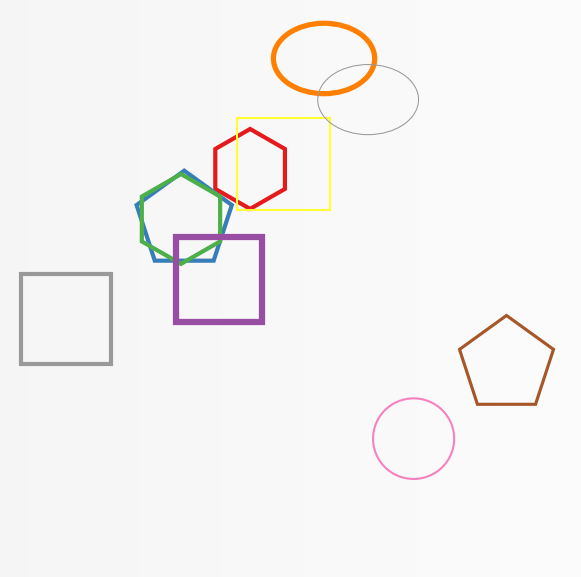[{"shape": "hexagon", "thickness": 2, "radius": 0.35, "center": [0.43, 0.707]}, {"shape": "pentagon", "thickness": 2, "radius": 0.43, "center": [0.317, 0.617]}, {"shape": "hexagon", "thickness": 2, "radius": 0.39, "center": [0.311, 0.62]}, {"shape": "square", "thickness": 3, "radius": 0.37, "center": [0.377, 0.515]}, {"shape": "oval", "thickness": 2.5, "radius": 0.44, "center": [0.558, 0.898]}, {"shape": "square", "thickness": 1, "radius": 0.4, "center": [0.488, 0.716]}, {"shape": "pentagon", "thickness": 1.5, "radius": 0.43, "center": [0.871, 0.368]}, {"shape": "circle", "thickness": 1, "radius": 0.35, "center": [0.712, 0.24]}, {"shape": "oval", "thickness": 0.5, "radius": 0.43, "center": [0.633, 0.827]}, {"shape": "square", "thickness": 2, "radius": 0.39, "center": [0.114, 0.447]}]